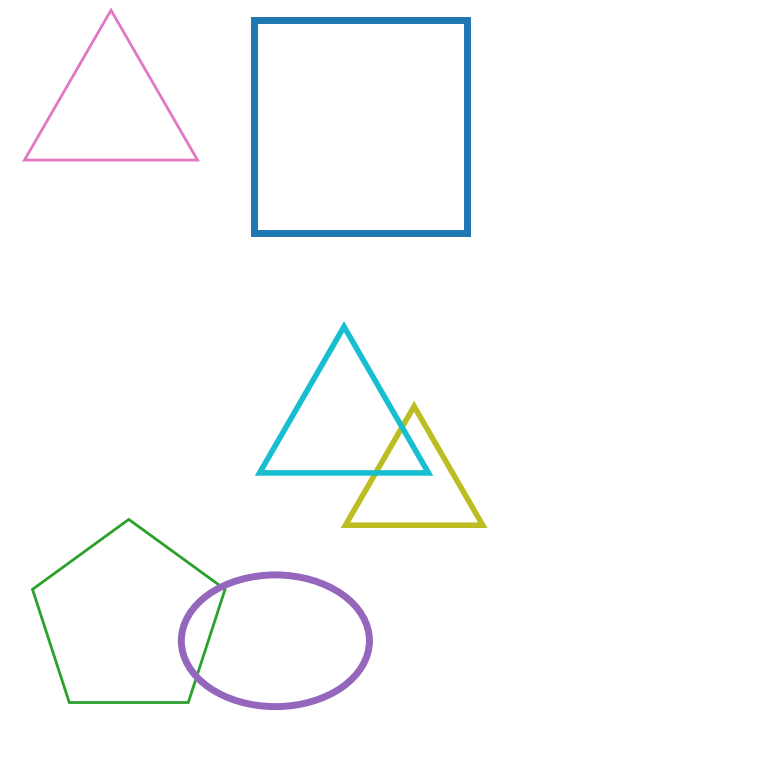[{"shape": "square", "thickness": 2.5, "radius": 0.69, "center": [0.468, 0.836]}, {"shape": "pentagon", "thickness": 1, "radius": 0.66, "center": [0.167, 0.194]}, {"shape": "oval", "thickness": 2.5, "radius": 0.61, "center": [0.358, 0.168]}, {"shape": "triangle", "thickness": 1, "radius": 0.65, "center": [0.144, 0.857]}, {"shape": "triangle", "thickness": 2, "radius": 0.51, "center": [0.538, 0.369]}, {"shape": "triangle", "thickness": 2, "radius": 0.63, "center": [0.447, 0.449]}]